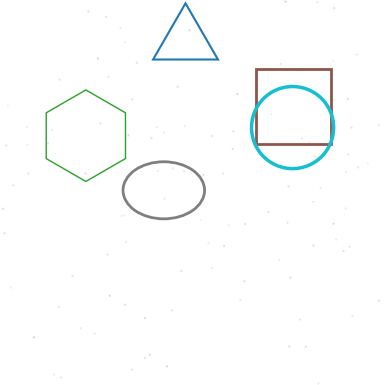[{"shape": "triangle", "thickness": 1.5, "radius": 0.49, "center": [0.482, 0.894]}, {"shape": "hexagon", "thickness": 1, "radius": 0.59, "center": [0.223, 0.648]}, {"shape": "square", "thickness": 2, "radius": 0.49, "center": [0.763, 0.723]}, {"shape": "oval", "thickness": 2, "radius": 0.53, "center": [0.425, 0.506]}, {"shape": "circle", "thickness": 2.5, "radius": 0.53, "center": [0.76, 0.669]}]